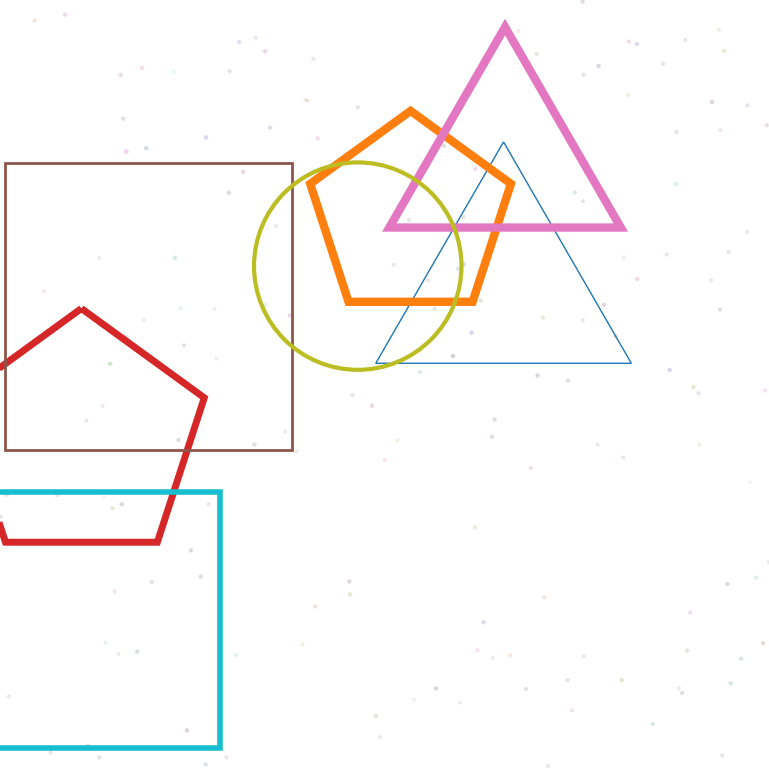[{"shape": "triangle", "thickness": 0.5, "radius": 0.96, "center": [0.654, 0.624]}, {"shape": "pentagon", "thickness": 3, "radius": 0.69, "center": [0.533, 0.719]}, {"shape": "pentagon", "thickness": 2.5, "radius": 0.84, "center": [0.106, 0.432]}, {"shape": "square", "thickness": 1, "radius": 0.93, "center": [0.193, 0.601]}, {"shape": "triangle", "thickness": 3, "radius": 0.87, "center": [0.656, 0.791]}, {"shape": "circle", "thickness": 1.5, "radius": 0.67, "center": [0.465, 0.654]}, {"shape": "square", "thickness": 2, "radius": 0.83, "center": [0.119, 0.195]}]